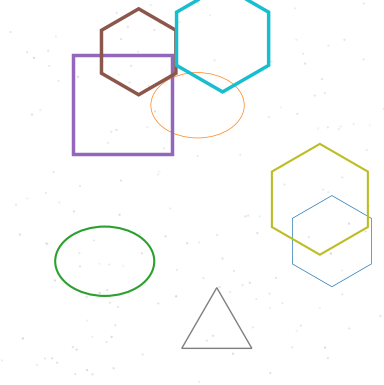[{"shape": "hexagon", "thickness": 0.5, "radius": 0.59, "center": [0.862, 0.374]}, {"shape": "oval", "thickness": 0.5, "radius": 0.61, "center": [0.513, 0.727]}, {"shape": "oval", "thickness": 1.5, "radius": 0.64, "center": [0.272, 0.321]}, {"shape": "square", "thickness": 2.5, "radius": 0.64, "center": [0.319, 0.728]}, {"shape": "hexagon", "thickness": 2.5, "radius": 0.56, "center": [0.36, 0.866]}, {"shape": "triangle", "thickness": 1, "radius": 0.53, "center": [0.563, 0.148]}, {"shape": "hexagon", "thickness": 1.5, "radius": 0.72, "center": [0.831, 0.482]}, {"shape": "hexagon", "thickness": 2.5, "radius": 0.69, "center": [0.578, 0.899]}]